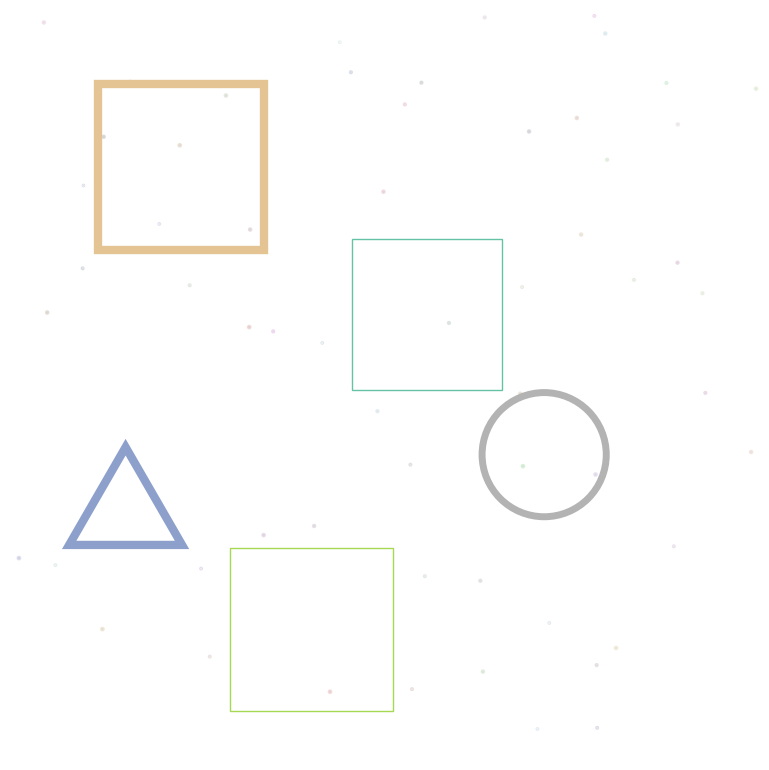[{"shape": "square", "thickness": 0.5, "radius": 0.49, "center": [0.555, 0.592]}, {"shape": "triangle", "thickness": 3, "radius": 0.42, "center": [0.163, 0.335]}, {"shape": "square", "thickness": 0.5, "radius": 0.53, "center": [0.405, 0.183]}, {"shape": "square", "thickness": 3, "radius": 0.54, "center": [0.235, 0.783]}, {"shape": "circle", "thickness": 2.5, "radius": 0.4, "center": [0.707, 0.41]}]